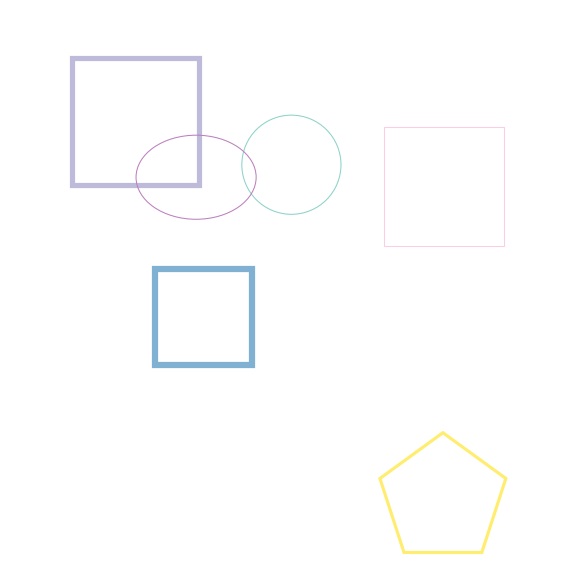[{"shape": "circle", "thickness": 0.5, "radius": 0.43, "center": [0.505, 0.714]}, {"shape": "square", "thickness": 2.5, "radius": 0.55, "center": [0.234, 0.789]}, {"shape": "square", "thickness": 3, "radius": 0.42, "center": [0.352, 0.45]}, {"shape": "square", "thickness": 0.5, "radius": 0.52, "center": [0.769, 0.676]}, {"shape": "oval", "thickness": 0.5, "radius": 0.52, "center": [0.34, 0.692]}, {"shape": "pentagon", "thickness": 1.5, "radius": 0.57, "center": [0.767, 0.135]}]